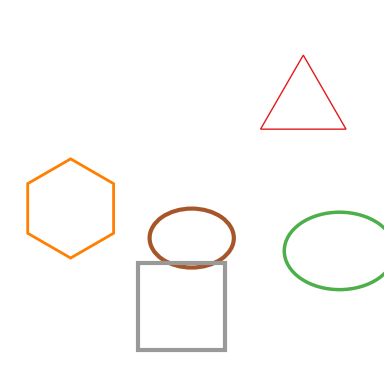[{"shape": "triangle", "thickness": 1, "radius": 0.64, "center": [0.788, 0.729]}, {"shape": "oval", "thickness": 2.5, "radius": 0.72, "center": [0.882, 0.348]}, {"shape": "hexagon", "thickness": 2, "radius": 0.64, "center": [0.183, 0.459]}, {"shape": "oval", "thickness": 3, "radius": 0.55, "center": [0.498, 0.382]}, {"shape": "square", "thickness": 3, "radius": 0.57, "center": [0.472, 0.203]}]